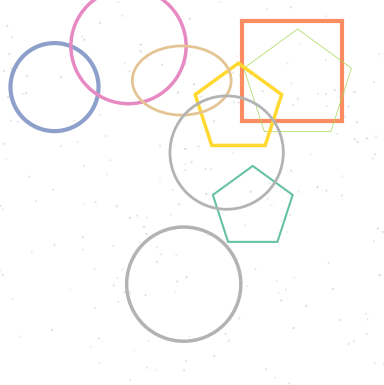[{"shape": "pentagon", "thickness": 1.5, "radius": 0.55, "center": [0.657, 0.46]}, {"shape": "square", "thickness": 3, "radius": 0.65, "center": [0.759, 0.816]}, {"shape": "circle", "thickness": 3, "radius": 0.57, "center": [0.142, 0.774]}, {"shape": "circle", "thickness": 2.5, "radius": 0.75, "center": [0.334, 0.88]}, {"shape": "pentagon", "thickness": 0.5, "radius": 0.74, "center": [0.773, 0.777]}, {"shape": "pentagon", "thickness": 2.5, "radius": 0.59, "center": [0.619, 0.718]}, {"shape": "oval", "thickness": 2, "radius": 0.64, "center": [0.472, 0.791]}, {"shape": "circle", "thickness": 2.5, "radius": 0.74, "center": [0.477, 0.262]}, {"shape": "circle", "thickness": 2, "radius": 0.74, "center": [0.589, 0.604]}]